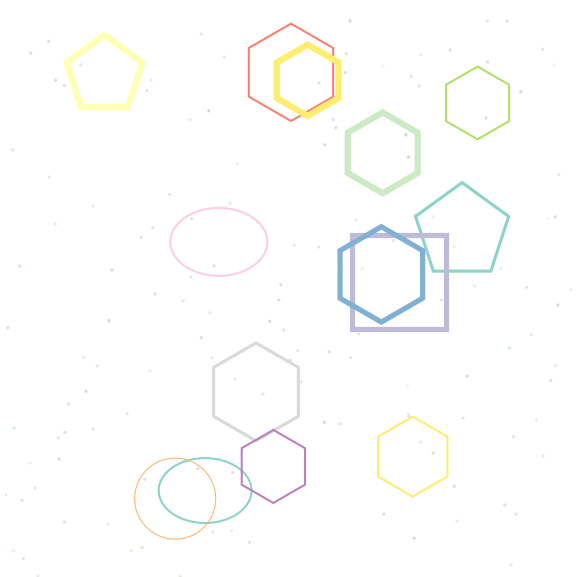[{"shape": "pentagon", "thickness": 1.5, "radius": 0.42, "center": [0.8, 0.598]}, {"shape": "oval", "thickness": 1, "radius": 0.4, "center": [0.355, 0.15]}, {"shape": "pentagon", "thickness": 3, "radius": 0.34, "center": [0.181, 0.869]}, {"shape": "square", "thickness": 2.5, "radius": 0.41, "center": [0.69, 0.511]}, {"shape": "hexagon", "thickness": 1, "radius": 0.42, "center": [0.504, 0.874]}, {"shape": "hexagon", "thickness": 2.5, "radius": 0.41, "center": [0.66, 0.524]}, {"shape": "circle", "thickness": 0.5, "radius": 0.35, "center": [0.303, 0.136]}, {"shape": "hexagon", "thickness": 1, "radius": 0.32, "center": [0.827, 0.821]}, {"shape": "oval", "thickness": 1, "radius": 0.42, "center": [0.379, 0.58]}, {"shape": "hexagon", "thickness": 1.5, "radius": 0.42, "center": [0.443, 0.321]}, {"shape": "hexagon", "thickness": 1, "radius": 0.32, "center": [0.473, 0.191]}, {"shape": "hexagon", "thickness": 3, "radius": 0.35, "center": [0.663, 0.734]}, {"shape": "hexagon", "thickness": 1, "radius": 0.35, "center": [0.715, 0.209]}, {"shape": "hexagon", "thickness": 3, "radius": 0.31, "center": [0.533, 0.86]}]